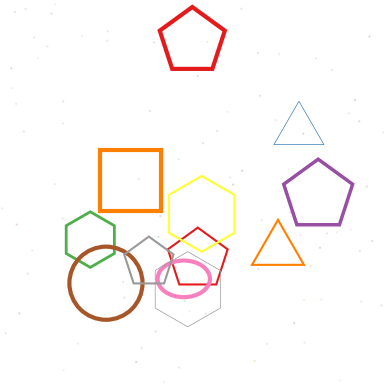[{"shape": "pentagon", "thickness": 1.5, "radius": 0.41, "center": [0.514, 0.327]}, {"shape": "pentagon", "thickness": 3, "radius": 0.44, "center": [0.499, 0.893]}, {"shape": "triangle", "thickness": 0.5, "radius": 0.38, "center": [0.776, 0.662]}, {"shape": "hexagon", "thickness": 2, "radius": 0.36, "center": [0.234, 0.378]}, {"shape": "pentagon", "thickness": 2.5, "radius": 0.47, "center": [0.826, 0.492]}, {"shape": "triangle", "thickness": 1.5, "radius": 0.39, "center": [0.722, 0.351]}, {"shape": "square", "thickness": 3, "radius": 0.39, "center": [0.338, 0.532]}, {"shape": "hexagon", "thickness": 1.5, "radius": 0.49, "center": [0.524, 0.445]}, {"shape": "circle", "thickness": 3, "radius": 0.47, "center": [0.275, 0.264]}, {"shape": "oval", "thickness": 3, "radius": 0.34, "center": [0.477, 0.276]}, {"shape": "hexagon", "thickness": 0.5, "radius": 0.49, "center": [0.488, 0.249]}, {"shape": "pentagon", "thickness": 1.5, "radius": 0.34, "center": [0.387, 0.318]}]